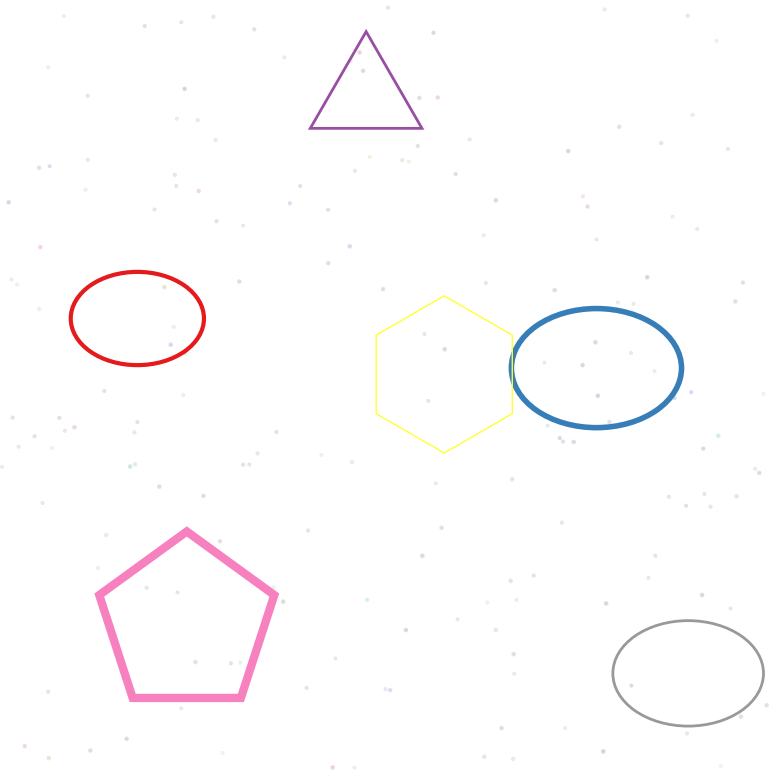[{"shape": "oval", "thickness": 1.5, "radius": 0.43, "center": [0.178, 0.586]}, {"shape": "oval", "thickness": 2, "radius": 0.55, "center": [0.775, 0.522]}, {"shape": "triangle", "thickness": 1, "radius": 0.42, "center": [0.475, 0.875]}, {"shape": "hexagon", "thickness": 0.5, "radius": 0.51, "center": [0.577, 0.514]}, {"shape": "pentagon", "thickness": 3, "radius": 0.6, "center": [0.243, 0.19]}, {"shape": "oval", "thickness": 1, "radius": 0.49, "center": [0.894, 0.125]}]